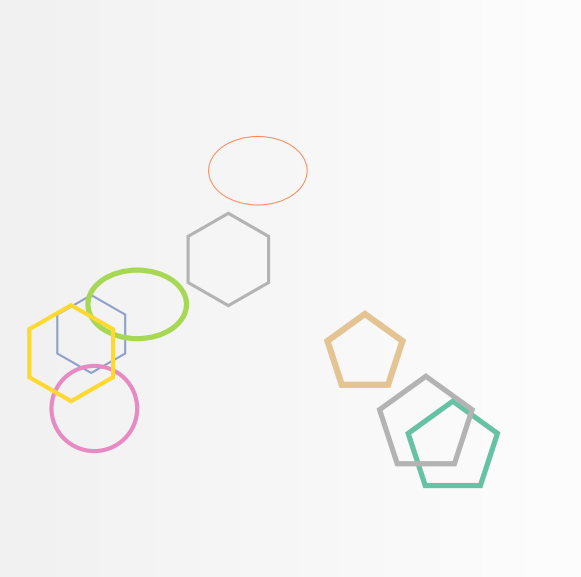[{"shape": "pentagon", "thickness": 2.5, "radius": 0.4, "center": [0.779, 0.224]}, {"shape": "oval", "thickness": 0.5, "radius": 0.42, "center": [0.444, 0.704]}, {"shape": "hexagon", "thickness": 1, "radius": 0.34, "center": [0.157, 0.421]}, {"shape": "circle", "thickness": 2, "radius": 0.37, "center": [0.162, 0.292]}, {"shape": "oval", "thickness": 2.5, "radius": 0.42, "center": [0.236, 0.472]}, {"shape": "hexagon", "thickness": 2, "radius": 0.42, "center": [0.122, 0.388]}, {"shape": "pentagon", "thickness": 3, "radius": 0.34, "center": [0.628, 0.388]}, {"shape": "hexagon", "thickness": 1.5, "radius": 0.4, "center": [0.393, 0.55]}, {"shape": "pentagon", "thickness": 2.5, "radius": 0.42, "center": [0.733, 0.264]}]